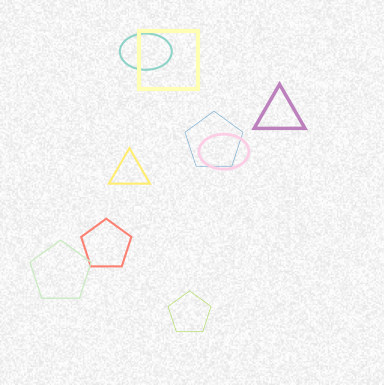[{"shape": "oval", "thickness": 1.5, "radius": 0.34, "center": [0.379, 0.866]}, {"shape": "square", "thickness": 3, "radius": 0.38, "center": [0.437, 0.844]}, {"shape": "pentagon", "thickness": 1.5, "radius": 0.34, "center": [0.276, 0.363]}, {"shape": "pentagon", "thickness": 0.5, "radius": 0.4, "center": [0.556, 0.632]}, {"shape": "pentagon", "thickness": 0.5, "radius": 0.29, "center": [0.492, 0.186]}, {"shape": "oval", "thickness": 2, "radius": 0.32, "center": [0.582, 0.606]}, {"shape": "triangle", "thickness": 2.5, "radius": 0.38, "center": [0.726, 0.705]}, {"shape": "pentagon", "thickness": 1, "radius": 0.42, "center": [0.157, 0.293]}, {"shape": "triangle", "thickness": 1.5, "radius": 0.31, "center": [0.336, 0.554]}]